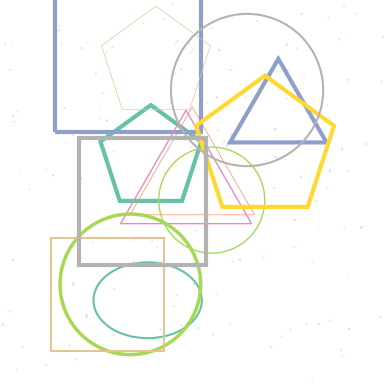[{"shape": "pentagon", "thickness": 3, "radius": 0.69, "center": [0.392, 0.589]}, {"shape": "oval", "thickness": 1.5, "radius": 0.7, "center": [0.383, 0.22]}, {"shape": "triangle", "thickness": 0.5, "radius": 0.93, "center": [0.499, 0.535]}, {"shape": "square", "thickness": 3, "radius": 0.94, "center": [0.333, 0.846]}, {"shape": "triangle", "thickness": 3, "radius": 0.72, "center": [0.723, 0.702]}, {"shape": "triangle", "thickness": 1, "radius": 0.98, "center": [0.483, 0.517]}, {"shape": "circle", "thickness": 2.5, "radius": 0.91, "center": [0.339, 0.261]}, {"shape": "circle", "thickness": 1, "radius": 0.69, "center": [0.55, 0.48]}, {"shape": "pentagon", "thickness": 3, "radius": 0.94, "center": [0.688, 0.615]}, {"shape": "square", "thickness": 1.5, "radius": 0.73, "center": [0.279, 0.236]}, {"shape": "pentagon", "thickness": 0.5, "radius": 0.74, "center": [0.405, 0.835]}, {"shape": "circle", "thickness": 1.5, "radius": 0.99, "center": [0.642, 0.766]}, {"shape": "square", "thickness": 3, "radius": 0.82, "center": [0.37, 0.476]}]